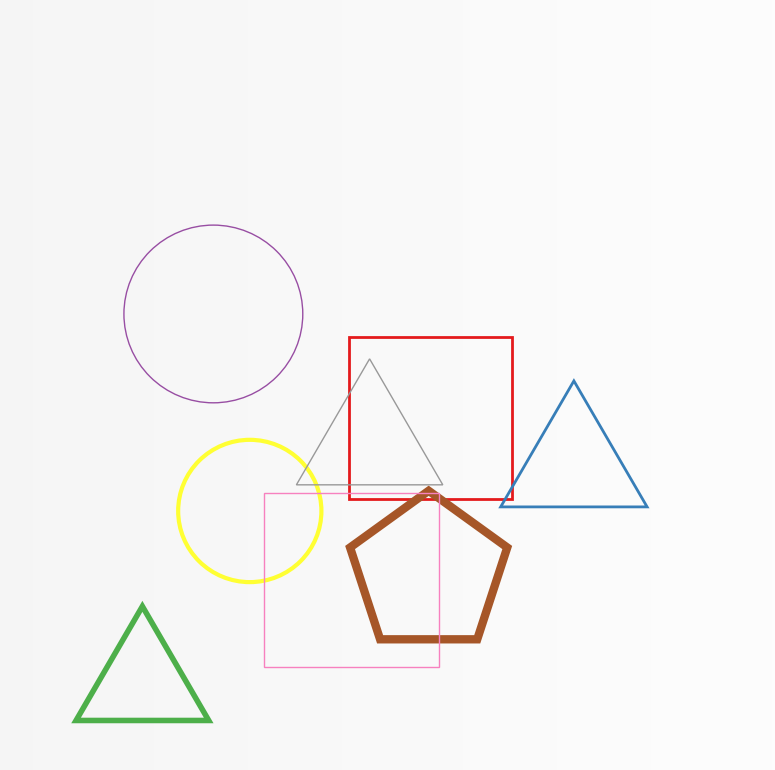[{"shape": "square", "thickness": 1, "radius": 0.53, "center": [0.556, 0.457]}, {"shape": "triangle", "thickness": 1, "radius": 0.55, "center": [0.741, 0.396]}, {"shape": "triangle", "thickness": 2, "radius": 0.49, "center": [0.184, 0.114]}, {"shape": "circle", "thickness": 0.5, "radius": 0.58, "center": [0.275, 0.592]}, {"shape": "circle", "thickness": 1.5, "radius": 0.46, "center": [0.322, 0.336]}, {"shape": "pentagon", "thickness": 3, "radius": 0.53, "center": [0.553, 0.256]}, {"shape": "square", "thickness": 0.5, "radius": 0.56, "center": [0.453, 0.247]}, {"shape": "triangle", "thickness": 0.5, "radius": 0.55, "center": [0.477, 0.425]}]